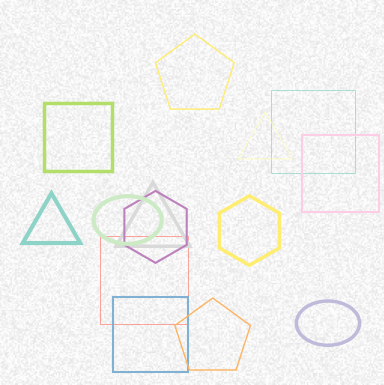[{"shape": "triangle", "thickness": 3, "radius": 0.43, "center": [0.134, 0.412]}, {"shape": "square", "thickness": 0.5, "radius": 0.54, "center": [0.813, 0.659]}, {"shape": "triangle", "thickness": 0.5, "radius": 0.41, "center": [0.689, 0.628]}, {"shape": "oval", "thickness": 2.5, "radius": 0.41, "center": [0.852, 0.161]}, {"shape": "square", "thickness": 0.5, "radius": 0.57, "center": [0.374, 0.272]}, {"shape": "square", "thickness": 1.5, "radius": 0.49, "center": [0.39, 0.132]}, {"shape": "pentagon", "thickness": 1, "radius": 0.52, "center": [0.552, 0.123]}, {"shape": "square", "thickness": 2.5, "radius": 0.44, "center": [0.201, 0.645]}, {"shape": "square", "thickness": 1.5, "radius": 0.5, "center": [0.884, 0.549]}, {"shape": "triangle", "thickness": 2.5, "radius": 0.55, "center": [0.397, 0.416]}, {"shape": "hexagon", "thickness": 1.5, "radius": 0.47, "center": [0.404, 0.411]}, {"shape": "oval", "thickness": 3, "radius": 0.44, "center": [0.332, 0.429]}, {"shape": "pentagon", "thickness": 1, "radius": 0.54, "center": [0.506, 0.804]}, {"shape": "hexagon", "thickness": 2.5, "radius": 0.45, "center": [0.648, 0.401]}]